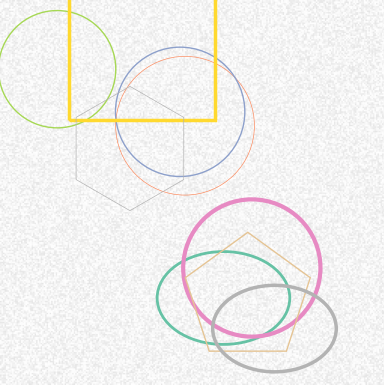[{"shape": "oval", "thickness": 2, "radius": 0.86, "center": [0.58, 0.226]}, {"shape": "circle", "thickness": 0.5, "radius": 0.9, "center": [0.481, 0.673]}, {"shape": "circle", "thickness": 1, "radius": 0.84, "center": [0.468, 0.71]}, {"shape": "circle", "thickness": 3, "radius": 0.89, "center": [0.654, 0.304]}, {"shape": "circle", "thickness": 1, "radius": 0.76, "center": [0.148, 0.82]}, {"shape": "square", "thickness": 2.5, "radius": 0.95, "center": [0.369, 0.877]}, {"shape": "pentagon", "thickness": 1, "radius": 0.85, "center": [0.644, 0.226]}, {"shape": "hexagon", "thickness": 0.5, "radius": 0.81, "center": [0.337, 0.614]}, {"shape": "oval", "thickness": 2.5, "radius": 0.8, "center": [0.713, 0.147]}]